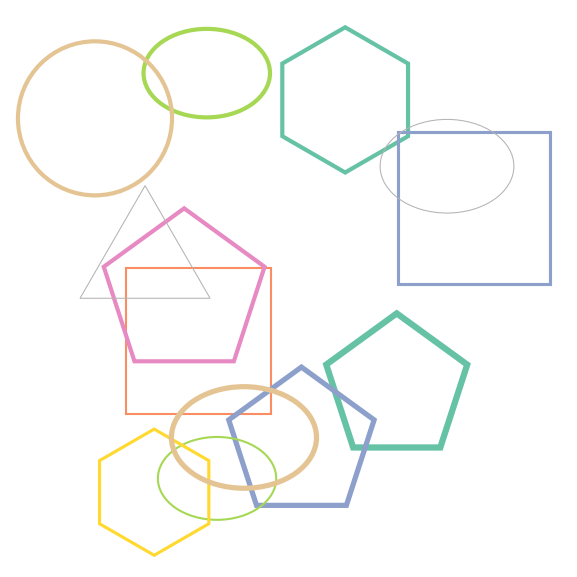[{"shape": "hexagon", "thickness": 2, "radius": 0.63, "center": [0.598, 0.826]}, {"shape": "pentagon", "thickness": 3, "radius": 0.64, "center": [0.687, 0.328]}, {"shape": "square", "thickness": 1, "radius": 0.63, "center": [0.344, 0.408]}, {"shape": "pentagon", "thickness": 2.5, "radius": 0.66, "center": [0.522, 0.231]}, {"shape": "square", "thickness": 1.5, "radius": 0.66, "center": [0.82, 0.638]}, {"shape": "pentagon", "thickness": 2, "radius": 0.73, "center": [0.319, 0.492]}, {"shape": "oval", "thickness": 1, "radius": 0.51, "center": [0.376, 0.171]}, {"shape": "oval", "thickness": 2, "radius": 0.55, "center": [0.358, 0.873]}, {"shape": "hexagon", "thickness": 1.5, "radius": 0.55, "center": [0.267, 0.147]}, {"shape": "circle", "thickness": 2, "radius": 0.67, "center": [0.164, 0.794]}, {"shape": "oval", "thickness": 2.5, "radius": 0.63, "center": [0.422, 0.242]}, {"shape": "oval", "thickness": 0.5, "radius": 0.58, "center": [0.774, 0.711]}, {"shape": "triangle", "thickness": 0.5, "radius": 0.65, "center": [0.251, 0.548]}]